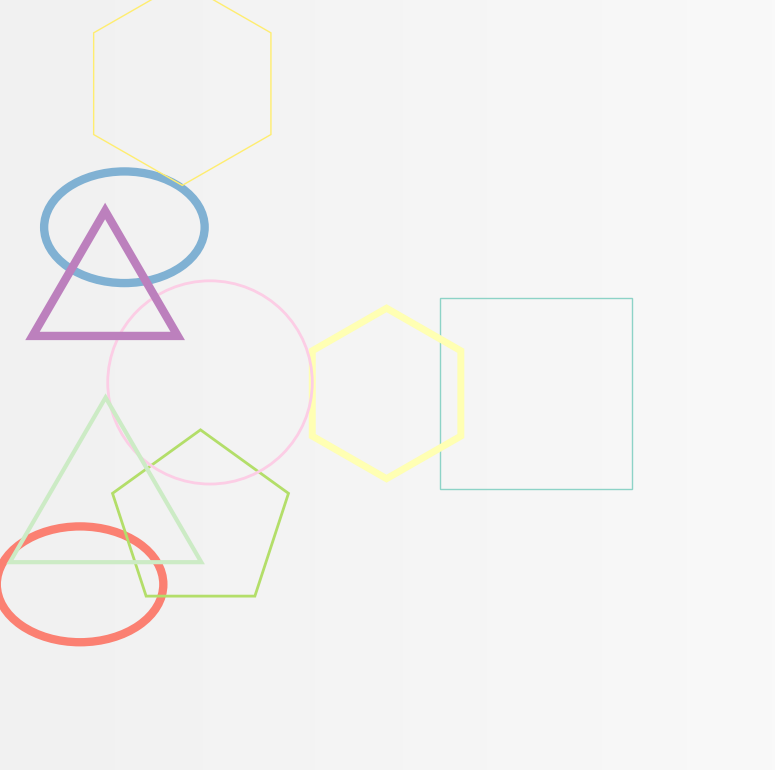[{"shape": "square", "thickness": 0.5, "radius": 0.62, "center": [0.692, 0.489]}, {"shape": "hexagon", "thickness": 2.5, "radius": 0.55, "center": [0.499, 0.489]}, {"shape": "oval", "thickness": 3, "radius": 0.54, "center": [0.103, 0.241]}, {"shape": "oval", "thickness": 3, "radius": 0.52, "center": [0.161, 0.705]}, {"shape": "pentagon", "thickness": 1, "radius": 0.6, "center": [0.259, 0.322]}, {"shape": "circle", "thickness": 1, "radius": 0.66, "center": [0.271, 0.503]}, {"shape": "triangle", "thickness": 3, "radius": 0.54, "center": [0.136, 0.618]}, {"shape": "triangle", "thickness": 1.5, "radius": 0.71, "center": [0.136, 0.341]}, {"shape": "hexagon", "thickness": 0.5, "radius": 0.66, "center": [0.235, 0.891]}]